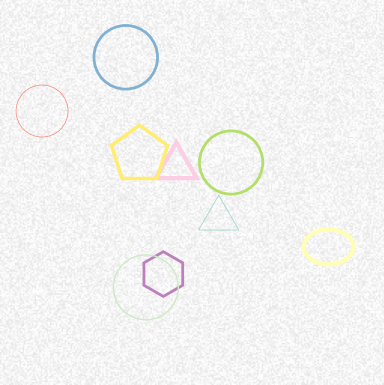[{"shape": "triangle", "thickness": 0.5, "radius": 0.3, "center": [0.568, 0.433]}, {"shape": "oval", "thickness": 3, "radius": 0.32, "center": [0.853, 0.359]}, {"shape": "circle", "thickness": 0.5, "radius": 0.34, "center": [0.109, 0.712]}, {"shape": "circle", "thickness": 2, "radius": 0.41, "center": [0.327, 0.851]}, {"shape": "circle", "thickness": 2, "radius": 0.41, "center": [0.6, 0.578]}, {"shape": "triangle", "thickness": 3, "radius": 0.31, "center": [0.458, 0.568]}, {"shape": "hexagon", "thickness": 2, "radius": 0.29, "center": [0.424, 0.288]}, {"shape": "circle", "thickness": 1, "radius": 0.42, "center": [0.379, 0.254]}, {"shape": "pentagon", "thickness": 2.5, "radius": 0.38, "center": [0.362, 0.598]}]